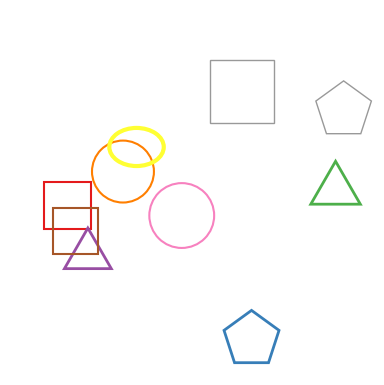[{"shape": "square", "thickness": 1.5, "radius": 0.31, "center": [0.175, 0.466]}, {"shape": "pentagon", "thickness": 2, "radius": 0.38, "center": [0.653, 0.119]}, {"shape": "triangle", "thickness": 2, "radius": 0.37, "center": [0.872, 0.507]}, {"shape": "triangle", "thickness": 2, "radius": 0.35, "center": [0.228, 0.337]}, {"shape": "circle", "thickness": 1.5, "radius": 0.4, "center": [0.319, 0.554]}, {"shape": "oval", "thickness": 3, "radius": 0.35, "center": [0.355, 0.618]}, {"shape": "square", "thickness": 1.5, "radius": 0.3, "center": [0.196, 0.4]}, {"shape": "circle", "thickness": 1.5, "radius": 0.42, "center": [0.472, 0.44]}, {"shape": "square", "thickness": 1, "radius": 0.41, "center": [0.629, 0.762]}, {"shape": "pentagon", "thickness": 1, "radius": 0.38, "center": [0.893, 0.714]}]